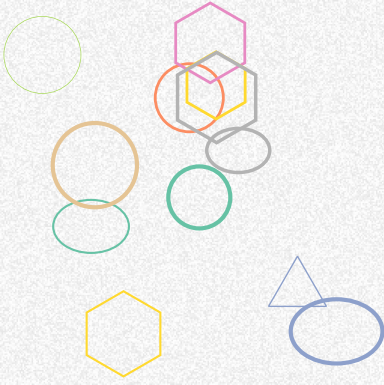[{"shape": "oval", "thickness": 1.5, "radius": 0.49, "center": [0.237, 0.412]}, {"shape": "circle", "thickness": 3, "radius": 0.4, "center": [0.518, 0.487]}, {"shape": "circle", "thickness": 2, "radius": 0.44, "center": [0.492, 0.746]}, {"shape": "triangle", "thickness": 1, "radius": 0.43, "center": [0.773, 0.248]}, {"shape": "oval", "thickness": 3, "radius": 0.6, "center": [0.874, 0.139]}, {"shape": "hexagon", "thickness": 2, "radius": 0.52, "center": [0.546, 0.889]}, {"shape": "circle", "thickness": 0.5, "radius": 0.5, "center": [0.11, 0.857]}, {"shape": "hexagon", "thickness": 1.5, "radius": 0.55, "center": [0.321, 0.133]}, {"shape": "hexagon", "thickness": 2, "radius": 0.44, "center": [0.561, 0.778]}, {"shape": "circle", "thickness": 3, "radius": 0.55, "center": [0.246, 0.571]}, {"shape": "hexagon", "thickness": 2.5, "radius": 0.59, "center": [0.563, 0.747]}, {"shape": "oval", "thickness": 2.5, "radius": 0.41, "center": [0.619, 0.609]}]